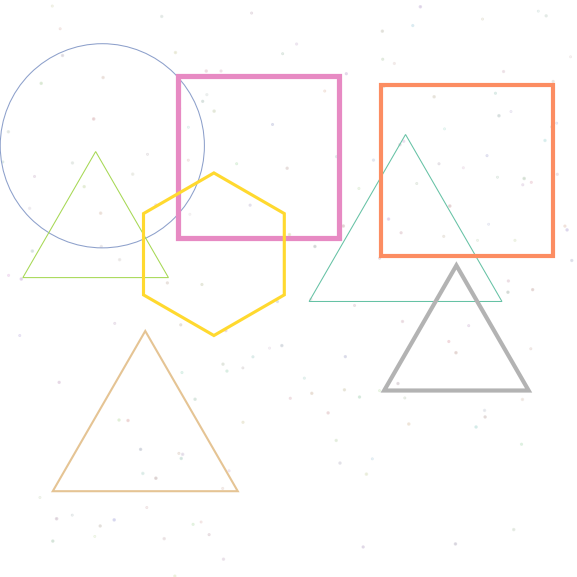[{"shape": "triangle", "thickness": 0.5, "radius": 0.96, "center": [0.702, 0.573]}, {"shape": "square", "thickness": 2, "radius": 0.74, "center": [0.809, 0.703]}, {"shape": "circle", "thickness": 0.5, "radius": 0.88, "center": [0.177, 0.747]}, {"shape": "square", "thickness": 2.5, "radius": 0.7, "center": [0.447, 0.727]}, {"shape": "triangle", "thickness": 0.5, "radius": 0.73, "center": [0.166, 0.591]}, {"shape": "hexagon", "thickness": 1.5, "radius": 0.7, "center": [0.37, 0.559]}, {"shape": "triangle", "thickness": 1, "radius": 0.92, "center": [0.252, 0.241]}, {"shape": "triangle", "thickness": 2, "radius": 0.72, "center": [0.79, 0.395]}]